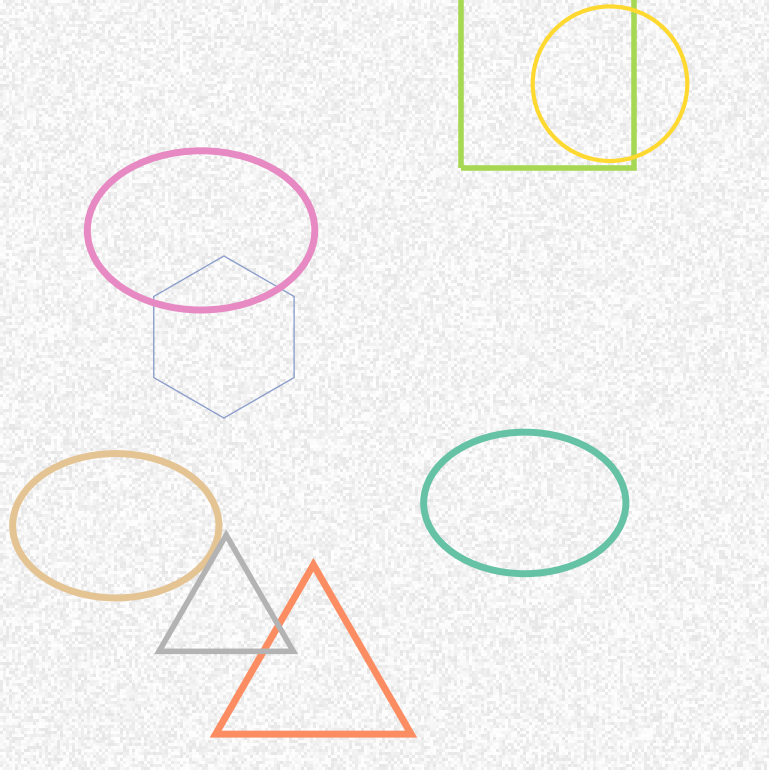[{"shape": "oval", "thickness": 2.5, "radius": 0.66, "center": [0.682, 0.347]}, {"shape": "triangle", "thickness": 2.5, "radius": 0.73, "center": [0.407, 0.12]}, {"shape": "hexagon", "thickness": 0.5, "radius": 0.53, "center": [0.291, 0.562]}, {"shape": "oval", "thickness": 2.5, "radius": 0.74, "center": [0.261, 0.701]}, {"shape": "square", "thickness": 2, "radius": 0.56, "center": [0.711, 0.894]}, {"shape": "circle", "thickness": 1.5, "radius": 0.5, "center": [0.792, 0.891]}, {"shape": "oval", "thickness": 2.5, "radius": 0.67, "center": [0.15, 0.317]}, {"shape": "triangle", "thickness": 2, "radius": 0.5, "center": [0.294, 0.204]}]